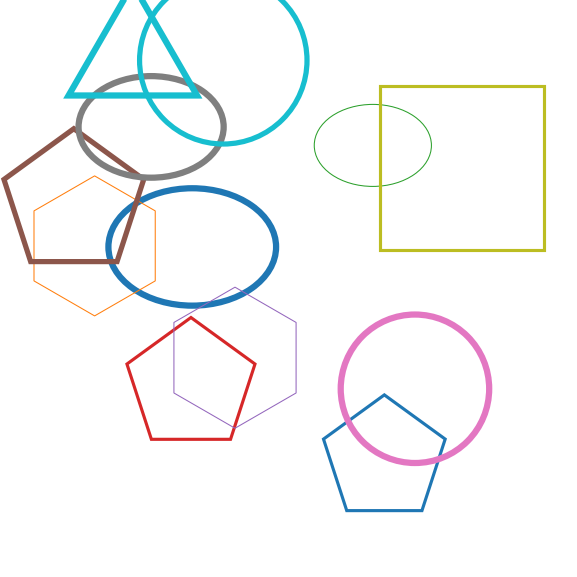[{"shape": "oval", "thickness": 3, "radius": 0.73, "center": [0.333, 0.572]}, {"shape": "pentagon", "thickness": 1.5, "radius": 0.55, "center": [0.666, 0.205]}, {"shape": "hexagon", "thickness": 0.5, "radius": 0.61, "center": [0.164, 0.573]}, {"shape": "oval", "thickness": 0.5, "radius": 0.51, "center": [0.646, 0.747]}, {"shape": "pentagon", "thickness": 1.5, "radius": 0.58, "center": [0.331, 0.333]}, {"shape": "hexagon", "thickness": 0.5, "radius": 0.61, "center": [0.407, 0.38]}, {"shape": "pentagon", "thickness": 2.5, "radius": 0.64, "center": [0.128, 0.649]}, {"shape": "circle", "thickness": 3, "radius": 0.64, "center": [0.719, 0.326]}, {"shape": "oval", "thickness": 3, "radius": 0.63, "center": [0.262, 0.779]}, {"shape": "square", "thickness": 1.5, "radius": 0.71, "center": [0.801, 0.708]}, {"shape": "circle", "thickness": 2.5, "radius": 0.72, "center": [0.387, 0.895]}, {"shape": "triangle", "thickness": 3, "radius": 0.64, "center": [0.23, 0.898]}]